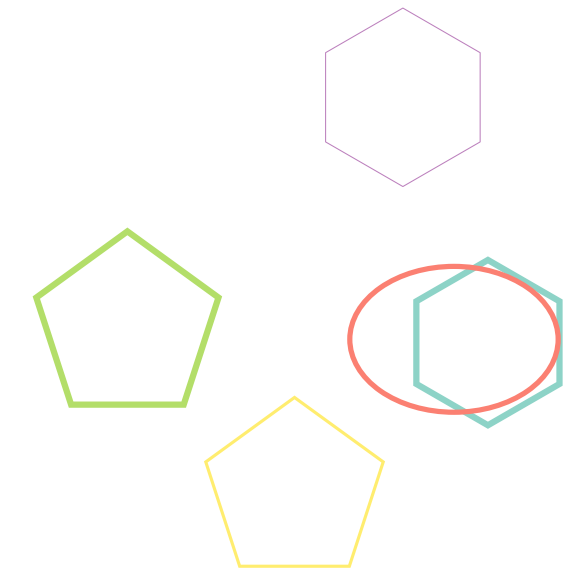[{"shape": "hexagon", "thickness": 3, "radius": 0.72, "center": [0.845, 0.406]}, {"shape": "oval", "thickness": 2.5, "radius": 0.9, "center": [0.786, 0.412]}, {"shape": "pentagon", "thickness": 3, "radius": 0.83, "center": [0.221, 0.433]}, {"shape": "hexagon", "thickness": 0.5, "radius": 0.77, "center": [0.698, 0.831]}, {"shape": "pentagon", "thickness": 1.5, "radius": 0.81, "center": [0.51, 0.149]}]